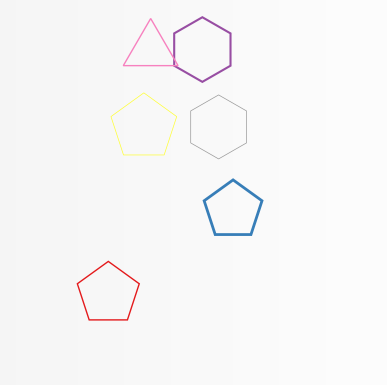[{"shape": "pentagon", "thickness": 1, "radius": 0.42, "center": [0.279, 0.237]}, {"shape": "pentagon", "thickness": 2, "radius": 0.39, "center": [0.601, 0.454]}, {"shape": "hexagon", "thickness": 1.5, "radius": 0.42, "center": [0.522, 0.871]}, {"shape": "pentagon", "thickness": 0.5, "radius": 0.45, "center": [0.371, 0.67]}, {"shape": "triangle", "thickness": 1, "radius": 0.41, "center": [0.389, 0.87]}, {"shape": "hexagon", "thickness": 0.5, "radius": 0.42, "center": [0.564, 0.67]}]